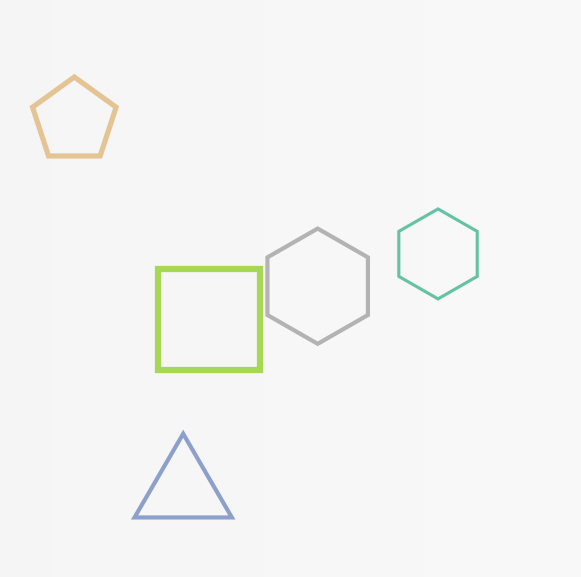[{"shape": "hexagon", "thickness": 1.5, "radius": 0.39, "center": [0.754, 0.559]}, {"shape": "triangle", "thickness": 2, "radius": 0.48, "center": [0.315, 0.151]}, {"shape": "square", "thickness": 3, "radius": 0.44, "center": [0.36, 0.446]}, {"shape": "pentagon", "thickness": 2.5, "radius": 0.38, "center": [0.128, 0.79]}, {"shape": "hexagon", "thickness": 2, "radius": 0.5, "center": [0.547, 0.504]}]